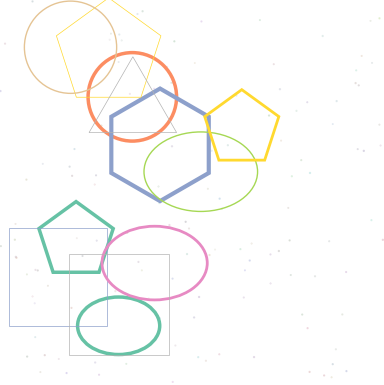[{"shape": "oval", "thickness": 2.5, "radius": 0.53, "center": [0.308, 0.154]}, {"shape": "pentagon", "thickness": 2.5, "radius": 0.51, "center": [0.198, 0.375]}, {"shape": "circle", "thickness": 2.5, "radius": 0.57, "center": [0.344, 0.748]}, {"shape": "hexagon", "thickness": 3, "radius": 0.73, "center": [0.416, 0.624]}, {"shape": "square", "thickness": 0.5, "radius": 0.63, "center": [0.151, 0.281]}, {"shape": "oval", "thickness": 2, "radius": 0.68, "center": [0.402, 0.317]}, {"shape": "oval", "thickness": 1, "radius": 0.74, "center": [0.522, 0.554]}, {"shape": "pentagon", "thickness": 2, "radius": 0.51, "center": [0.628, 0.666]}, {"shape": "pentagon", "thickness": 0.5, "radius": 0.71, "center": [0.282, 0.863]}, {"shape": "circle", "thickness": 1, "radius": 0.6, "center": [0.183, 0.877]}, {"shape": "square", "thickness": 0.5, "radius": 0.65, "center": [0.309, 0.209]}, {"shape": "triangle", "thickness": 0.5, "radius": 0.66, "center": [0.345, 0.721]}]